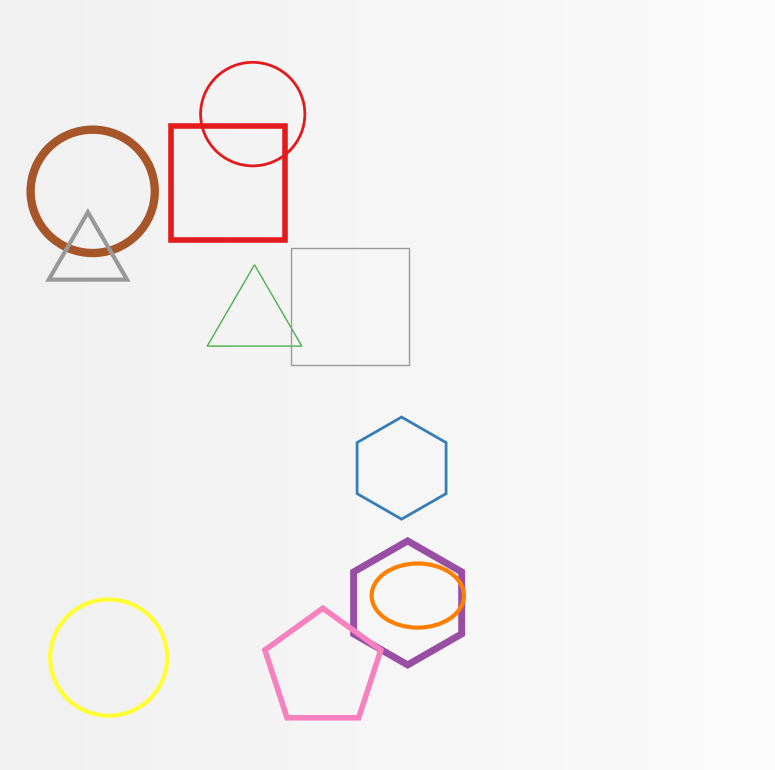[{"shape": "circle", "thickness": 1, "radius": 0.34, "center": [0.326, 0.852]}, {"shape": "square", "thickness": 2, "radius": 0.37, "center": [0.294, 0.762]}, {"shape": "hexagon", "thickness": 1, "radius": 0.33, "center": [0.518, 0.392]}, {"shape": "triangle", "thickness": 0.5, "radius": 0.35, "center": [0.328, 0.586]}, {"shape": "hexagon", "thickness": 2.5, "radius": 0.4, "center": [0.526, 0.217]}, {"shape": "oval", "thickness": 1.5, "radius": 0.3, "center": [0.539, 0.227]}, {"shape": "circle", "thickness": 1.5, "radius": 0.38, "center": [0.14, 0.146]}, {"shape": "circle", "thickness": 3, "radius": 0.4, "center": [0.12, 0.752]}, {"shape": "pentagon", "thickness": 2, "radius": 0.39, "center": [0.417, 0.131]}, {"shape": "square", "thickness": 0.5, "radius": 0.38, "center": [0.452, 0.601]}, {"shape": "triangle", "thickness": 1.5, "radius": 0.29, "center": [0.113, 0.666]}]